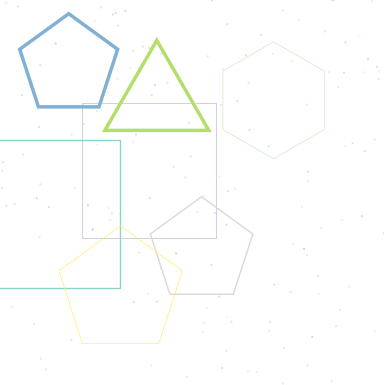[{"shape": "square", "thickness": 1, "radius": 0.96, "center": [0.12, 0.444]}, {"shape": "square", "thickness": 0.5, "radius": 0.88, "center": [0.387, 0.557]}, {"shape": "pentagon", "thickness": 2.5, "radius": 0.67, "center": [0.178, 0.831]}, {"shape": "triangle", "thickness": 2.5, "radius": 0.78, "center": [0.407, 0.739]}, {"shape": "pentagon", "thickness": 1, "radius": 0.7, "center": [0.523, 0.349]}, {"shape": "hexagon", "thickness": 0.5, "radius": 0.76, "center": [0.711, 0.739]}, {"shape": "pentagon", "thickness": 0.5, "radius": 0.84, "center": [0.313, 0.244]}]